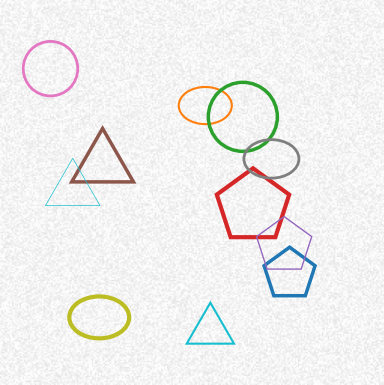[{"shape": "pentagon", "thickness": 2.5, "radius": 0.35, "center": [0.752, 0.288]}, {"shape": "oval", "thickness": 1.5, "radius": 0.34, "center": [0.533, 0.726]}, {"shape": "circle", "thickness": 2.5, "radius": 0.45, "center": [0.631, 0.697]}, {"shape": "pentagon", "thickness": 3, "radius": 0.49, "center": [0.657, 0.464]}, {"shape": "pentagon", "thickness": 1, "radius": 0.38, "center": [0.738, 0.362]}, {"shape": "triangle", "thickness": 2.5, "radius": 0.46, "center": [0.266, 0.574]}, {"shape": "circle", "thickness": 2, "radius": 0.35, "center": [0.131, 0.822]}, {"shape": "oval", "thickness": 2, "radius": 0.36, "center": [0.705, 0.587]}, {"shape": "oval", "thickness": 3, "radius": 0.39, "center": [0.258, 0.176]}, {"shape": "triangle", "thickness": 0.5, "radius": 0.41, "center": [0.189, 0.507]}, {"shape": "triangle", "thickness": 1.5, "radius": 0.35, "center": [0.546, 0.143]}]